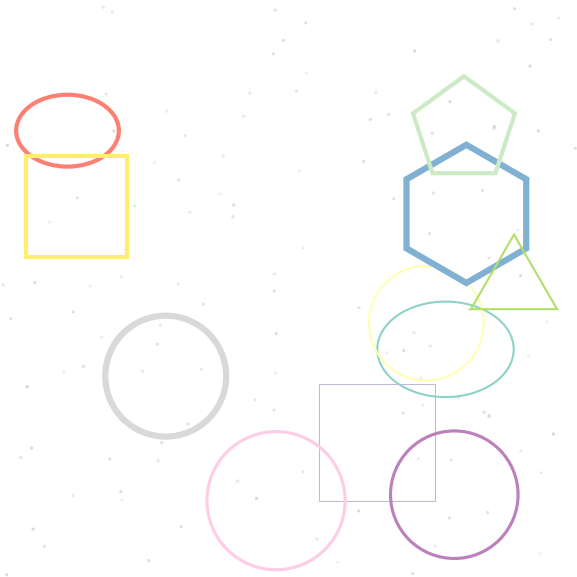[{"shape": "oval", "thickness": 1, "radius": 0.59, "center": [0.771, 0.394]}, {"shape": "circle", "thickness": 1, "radius": 0.5, "center": [0.738, 0.44]}, {"shape": "square", "thickness": 0.5, "radius": 0.5, "center": [0.653, 0.233]}, {"shape": "oval", "thickness": 2, "radius": 0.44, "center": [0.117, 0.773]}, {"shape": "hexagon", "thickness": 3, "radius": 0.6, "center": [0.808, 0.629]}, {"shape": "triangle", "thickness": 1, "radius": 0.43, "center": [0.89, 0.507]}, {"shape": "circle", "thickness": 1.5, "radius": 0.6, "center": [0.478, 0.132]}, {"shape": "circle", "thickness": 3, "radius": 0.52, "center": [0.287, 0.348]}, {"shape": "circle", "thickness": 1.5, "radius": 0.55, "center": [0.787, 0.142]}, {"shape": "pentagon", "thickness": 2, "radius": 0.46, "center": [0.803, 0.774]}, {"shape": "square", "thickness": 2, "radius": 0.44, "center": [0.133, 0.641]}]